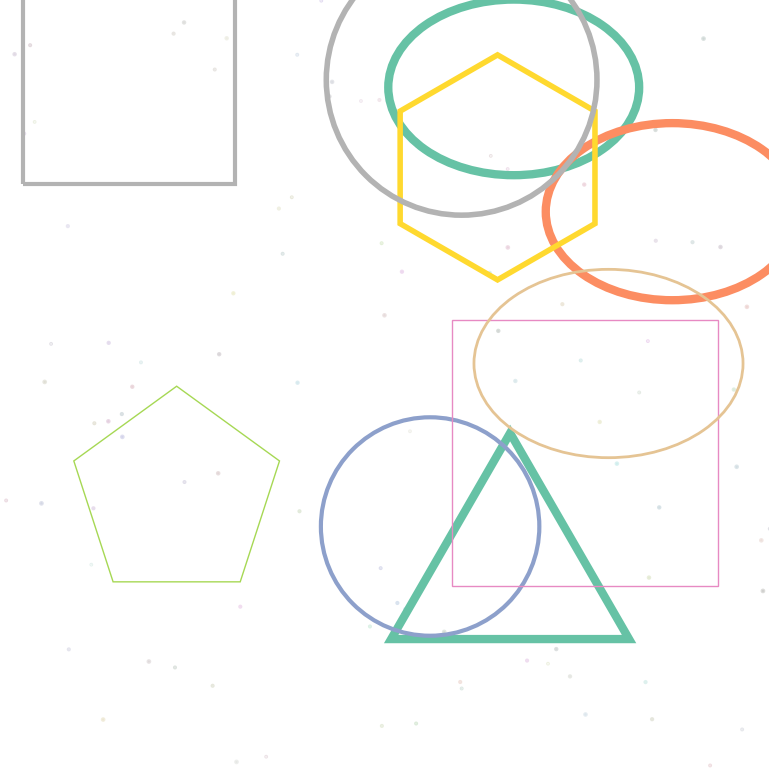[{"shape": "oval", "thickness": 3, "radius": 0.81, "center": [0.667, 0.887]}, {"shape": "triangle", "thickness": 3, "radius": 0.89, "center": [0.662, 0.259]}, {"shape": "oval", "thickness": 3, "radius": 0.82, "center": [0.873, 0.725]}, {"shape": "circle", "thickness": 1.5, "radius": 0.71, "center": [0.559, 0.316]}, {"shape": "square", "thickness": 0.5, "radius": 0.86, "center": [0.76, 0.412]}, {"shape": "pentagon", "thickness": 0.5, "radius": 0.7, "center": [0.229, 0.358]}, {"shape": "hexagon", "thickness": 2, "radius": 0.73, "center": [0.646, 0.783]}, {"shape": "oval", "thickness": 1, "radius": 0.87, "center": [0.79, 0.528]}, {"shape": "circle", "thickness": 2, "radius": 0.88, "center": [0.6, 0.896]}, {"shape": "square", "thickness": 1.5, "radius": 0.69, "center": [0.168, 0.899]}]